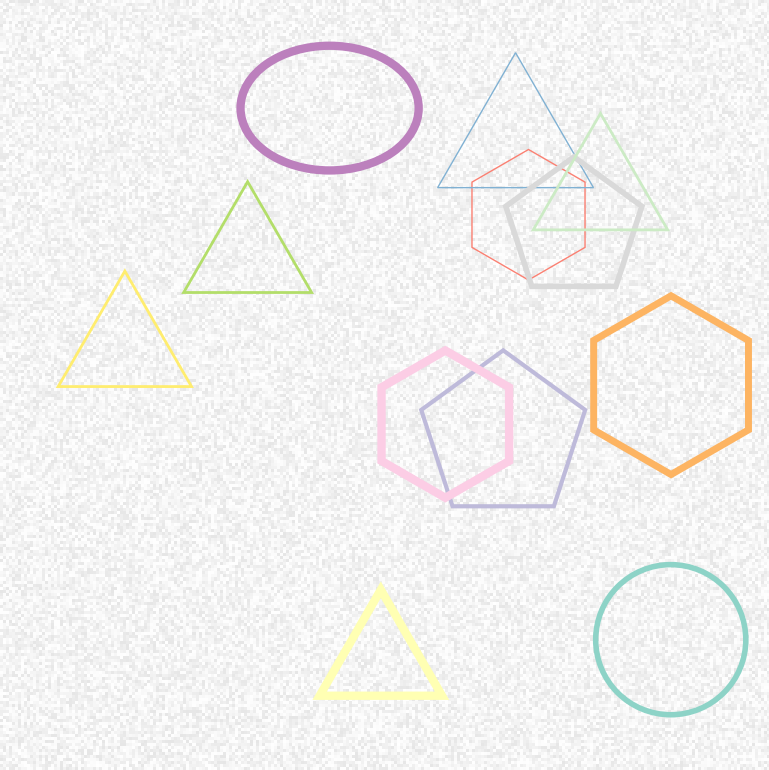[{"shape": "circle", "thickness": 2, "radius": 0.49, "center": [0.871, 0.169]}, {"shape": "triangle", "thickness": 3, "radius": 0.46, "center": [0.495, 0.142]}, {"shape": "pentagon", "thickness": 1.5, "radius": 0.56, "center": [0.654, 0.433]}, {"shape": "hexagon", "thickness": 0.5, "radius": 0.42, "center": [0.686, 0.721]}, {"shape": "triangle", "thickness": 0.5, "radius": 0.58, "center": [0.67, 0.815]}, {"shape": "hexagon", "thickness": 2.5, "radius": 0.58, "center": [0.872, 0.5]}, {"shape": "triangle", "thickness": 1, "radius": 0.48, "center": [0.322, 0.668]}, {"shape": "hexagon", "thickness": 3, "radius": 0.48, "center": [0.578, 0.449]}, {"shape": "pentagon", "thickness": 2, "radius": 0.46, "center": [0.745, 0.703]}, {"shape": "oval", "thickness": 3, "radius": 0.58, "center": [0.428, 0.86]}, {"shape": "triangle", "thickness": 1, "radius": 0.5, "center": [0.78, 0.752]}, {"shape": "triangle", "thickness": 1, "radius": 0.5, "center": [0.162, 0.548]}]